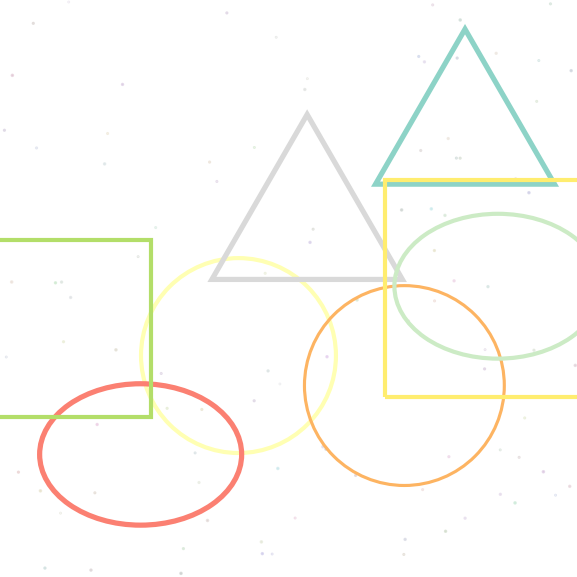[{"shape": "triangle", "thickness": 2.5, "radius": 0.89, "center": [0.805, 0.77]}, {"shape": "circle", "thickness": 2, "radius": 0.84, "center": [0.413, 0.383]}, {"shape": "oval", "thickness": 2.5, "radius": 0.87, "center": [0.244, 0.212]}, {"shape": "circle", "thickness": 1.5, "radius": 0.87, "center": [0.7, 0.332]}, {"shape": "square", "thickness": 2, "radius": 0.77, "center": [0.108, 0.43]}, {"shape": "triangle", "thickness": 2.5, "radius": 0.95, "center": [0.532, 0.61]}, {"shape": "oval", "thickness": 2, "radius": 0.9, "center": [0.862, 0.504]}, {"shape": "square", "thickness": 2, "radius": 0.94, "center": [0.854, 0.5]}]